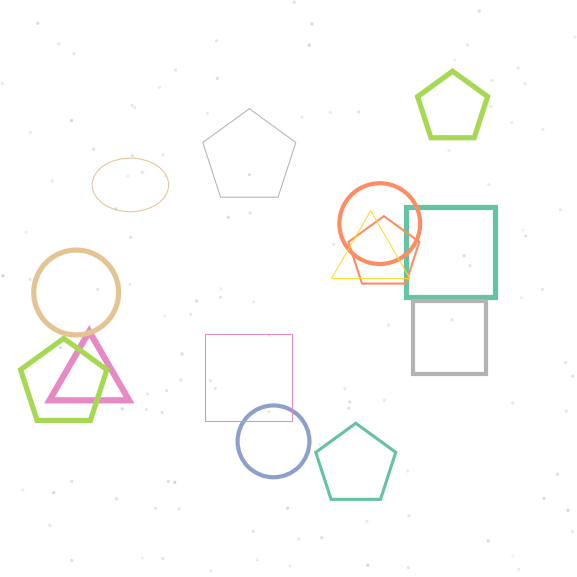[{"shape": "pentagon", "thickness": 1.5, "radius": 0.36, "center": [0.616, 0.193]}, {"shape": "square", "thickness": 2.5, "radius": 0.39, "center": [0.78, 0.562]}, {"shape": "circle", "thickness": 2, "radius": 0.35, "center": [0.658, 0.612]}, {"shape": "pentagon", "thickness": 1, "radius": 0.32, "center": [0.665, 0.56]}, {"shape": "circle", "thickness": 2, "radius": 0.31, "center": [0.474, 0.235]}, {"shape": "square", "thickness": 0.5, "radius": 0.38, "center": [0.43, 0.345]}, {"shape": "triangle", "thickness": 3, "radius": 0.4, "center": [0.155, 0.346]}, {"shape": "pentagon", "thickness": 2.5, "radius": 0.39, "center": [0.11, 0.335]}, {"shape": "pentagon", "thickness": 2.5, "radius": 0.32, "center": [0.784, 0.812]}, {"shape": "triangle", "thickness": 0.5, "radius": 0.39, "center": [0.642, 0.556]}, {"shape": "oval", "thickness": 0.5, "radius": 0.33, "center": [0.226, 0.679]}, {"shape": "circle", "thickness": 2.5, "radius": 0.37, "center": [0.132, 0.493]}, {"shape": "pentagon", "thickness": 0.5, "radius": 0.42, "center": [0.432, 0.726]}, {"shape": "square", "thickness": 2, "radius": 0.32, "center": [0.778, 0.415]}]